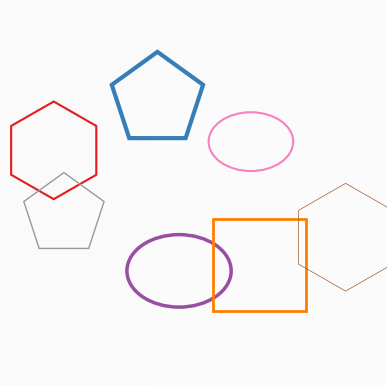[{"shape": "hexagon", "thickness": 1.5, "radius": 0.63, "center": [0.139, 0.609]}, {"shape": "pentagon", "thickness": 3, "radius": 0.62, "center": [0.406, 0.741]}, {"shape": "oval", "thickness": 2.5, "radius": 0.67, "center": [0.462, 0.296]}, {"shape": "square", "thickness": 2, "radius": 0.6, "center": [0.67, 0.311]}, {"shape": "hexagon", "thickness": 0.5, "radius": 0.7, "center": [0.892, 0.384]}, {"shape": "oval", "thickness": 1.5, "radius": 0.55, "center": [0.647, 0.632]}, {"shape": "pentagon", "thickness": 1, "radius": 0.54, "center": [0.165, 0.443]}]